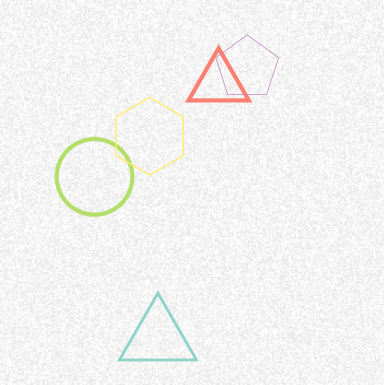[{"shape": "triangle", "thickness": 2, "radius": 0.58, "center": [0.41, 0.123]}, {"shape": "triangle", "thickness": 3, "radius": 0.45, "center": [0.568, 0.784]}, {"shape": "circle", "thickness": 3, "radius": 0.49, "center": [0.246, 0.541]}, {"shape": "pentagon", "thickness": 0.5, "radius": 0.43, "center": [0.642, 0.824]}, {"shape": "hexagon", "thickness": 1, "radius": 0.5, "center": [0.389, 0.646]}]